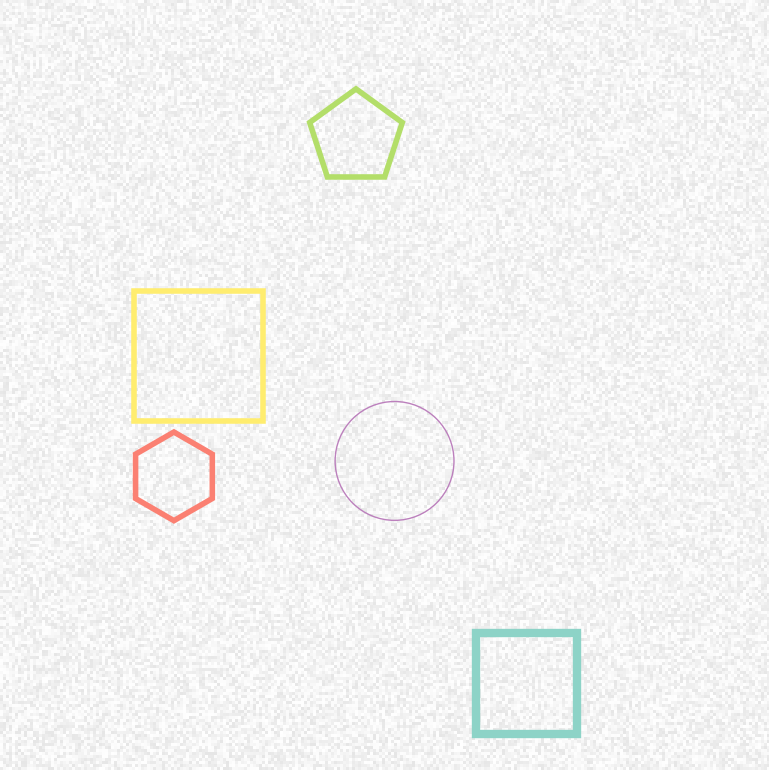[{"shape": "square", "thickness": 3, "radius": 0.33, "center": [0.684, 0.112]}, {"shape": "hexagon", "thickness": 2, "radius": 0.29, "center": [0.226, 0.381]}, {"shape": "pentagon", "thickness": 2, "radius": 0.32, "center": [0.462, 0.821]}, {"shape": "circle", "thickness": 0.5, "radius": 0.39, "center": [0.512, 0.401]}, {"shape": "square", "thickness": 2, "radius": 0.42, "center": [0.258, 0.538]}]